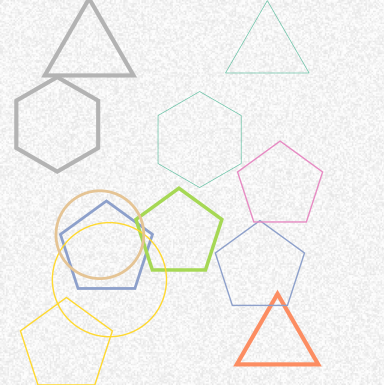[{"shape": "triangle", "thickness": 0.5, "radius": 0.63, "center": [0.694, 0.873]}, {"shape": "hexagon", "thickness": 0.5, "radius": 0.62, "center": [0.518, 0.638]}, {"shape": "triangle", "thickness": 3, "radius": 0.61, "center": [0.721, 0.115]}, {"shape": "pentagon", "thickness": 1, "radius": 0.61, "center": [0.675, 0.305]}, {"shape": "pentagon", "thickness": 2, "radius": 0.63, "center": [0.277, 0.352]}, {"shape": "pentagon", "thickness": 1, "radius": 0.58, "center": [0.728, 0.517]}, {"shape": "pentagon", "thickness": 2.5, "radius": 0.59, "center": [0.465, 0.394]}, {"shape": "pentagon", "thickness": 1, "radius": 0.63, "center": [0.172, 0.102]}, {"shape": "circle", "thickness": 1, "radius": 0.74, "center": [0.284, 0.274]}, {"shape": "circle", "thickness": 2, "radius": 0.57, "center": [0.259, 0.39]}, {"shape": "triangle", "thickness": 3, "radius": 0.67, "center": [0.232, 0.871]}, {"shape": "hexagon", "thickness": 3, "radius": 0.61, "center": [0.149, 0.677]}]